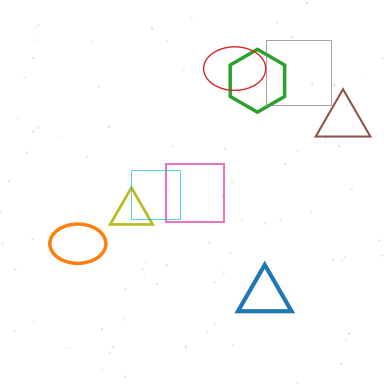[{"shape": "triangle", "thickness": 3, "radius": 0.4, "center": [0.688, 0.232]}, {"shape": "oval", "thickness": 2.5, "radius": 0.36, "center": [0.202, 0.367]}, {"shape": "hexagon", "thickness": 2.5, "radius": 0.41, "center": [0.669, 0.79]}, {"shape": "oval", "thickness": 1, "radius": 0.4, "center": [0.61, 0.822]}, {"shape": "triangle", "thickness": 1.5, "radius": 0.41, "center": [0.891, 0.686]}, {"shape": "square", "thickness": 1.5, "radius": 0.38, "center": [0.505, 0.499]}, {"shape": "square", "thickness": 0.5, "radius": 0.42, "center": [0.775, 0.812]}, {"shape": "triangle", "thickness": 2, "radius": 0.32, "center": [0.341, 0.449]}, {"shape": "square", "thickness": 0.5, "radius": 0.32, "center": [0.404, 0.496]}]